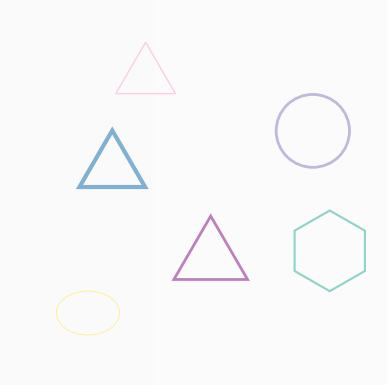[{"shape": "hexagon", "thickness": 1.5, "radius": 0.52, "center": [0.851, 0.348]}, {"shape": "circle", "thickness": 2, "radius": 0.47, "center": [0.807, 0.66]}, {"shape": "triangle", "thickness": 3, "radius": 0.49, "center": [0.29, 0.563]}, {"shape": "triangle", "thickness": 1, "radius": 0.44, "center": [0.376, 0.801]}, {"shape": "triangle", "thickness": 2, "radius": 0.55, "center": [0.544, 0.329]}, {"shape": "oval", "thickness": 0.5, "radius": 0.41, "center": [0.227, 0.187]}]